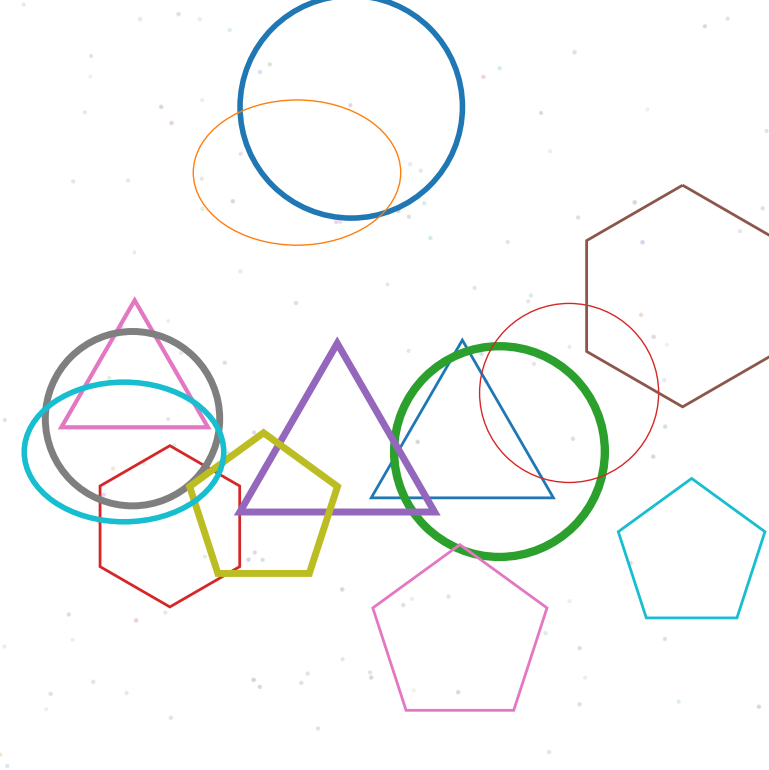[{"shape": "triangle", "thickness": 1, "radius": 0.68, "center": [0.6, 0.422]}, {"shape": "circle", "thickness": 2, "radius": 0.72, "center": [0.456, 0.861]}, {"shape": "oval", "thickness": 0.5, "radius": 0.67, "center": [0.386, 0.776]}, {"shape": "circle", "thickness": 3, "radius": 0.68, "center": [0.649, 0.414]}, {"shape": "hexagon", "thickness": 1, "radius": 0.52, "center": [0.221, 0.316]}, {"shape": "circle", "thickness": 0.5, "radius": 0.58, "center": [0.739, 0.49]}, {"shape": "triangle", "thickness": 2.5, "radius": 0.73, "center": [0.438, 0.408]}, {"shape": "hexagon", "thickness": 1, "radius": 0.72, "center": [0.887, 0.616]}, {"shape": "pentagon", "thickness": 1, "radius": 0.59, "center": [0.597, 0.174]}, {"shape": "triangle", "thickness": 1.5, "radius": 0.55, "center": [0.175, 0.5]}, {"shape": "circle", "thickness": 2.5, "radius": 0.57, "center": [0.172, 0.456]}, {"shape": "pentagon", "thickness": 2.5, "radius": 0.5, "center": [0.342, 0.337]}, {"shape": "pentagon", "thickness": 1, "radius": 0.5, "center": [0.898, 0.279]}, {"shape": "oval", "thickness": 2, "radius": 0.65, "center": [0.161, 0.413]}]